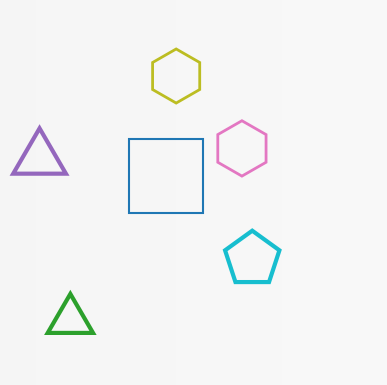[{"shape": "square", "thickness": 1.5, "radius": 0.48, "center": [0.428, 0.544]}, {"shape": "triangle", "thickness": 3, "radius": 0.34, "center": [0.182, 0.169]}, {"shape": "triangle", "thickness": 3, "radius": 0.39, "center": [0.102, 0.588]}, {"shape": "hexagon", "thickness": 2, "radius": 0.36, "center": [0.624, 0.614]}, {"shape": "hexagon", "thickness": 2, "radius": 0.35, "center": [0.455, 0.803]}, {"shape": "pentagon", "thickness": 3, "radius": 0.37, "center": [0.651, 0.327]}]